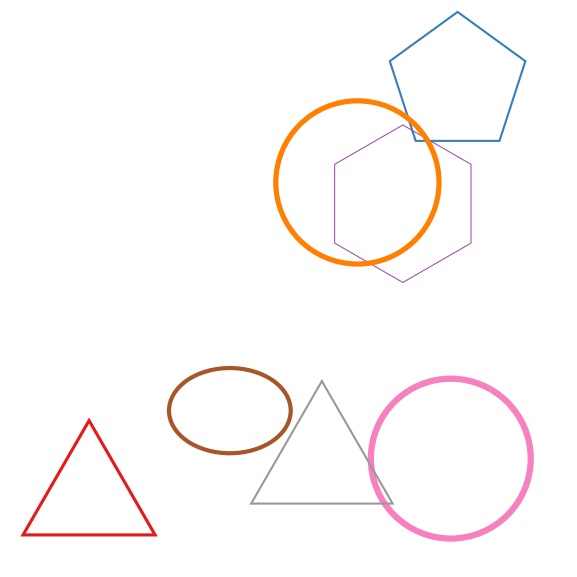[{"shape": "triangle", "thickness": 1.5, "radius": 0.66, "center": [0.154, 0.139]}, {"shape": "pentagon", "thickness": 1, "radius": 0.62, "center": [0.792, 0.855]}, {"shape": "hexagon", "thickness": 0.5, "radius": 0.68, "center": [0.698, 0.646]}, {"shape": "circle", "thickness": 2.5, "radius": 0.71, "center": [0.619, 0.683]}, {"shape": "oval", "thickness": 2, "radius": 0.53, "center": [0.398, 0.288]}, {"shape": "circle", "thickness": 3, "radius": 0.69, "center": [0.781, 0.205]}, {"shape": "triangle", "thickness": 1, "radius": 0.71, "center": [0.557, 0.198]}]